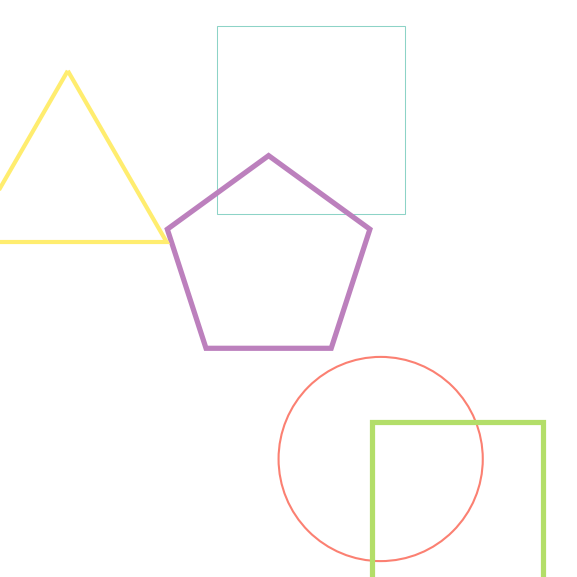[{"shape": "square", "thickness": 0.5, "radius": 0.81, "center": [0.538, 0.792]}, {"shape": "circle", "thickness": 1, "radius": 0.88, "center": [0.659, 0.204]}, {"shape": "square", "thickness": 2.5, "radius": 0.74, "center": [0.792, 0.12]}, {"shape": "pentagon", "thickness": 2.5, "radius": 0.92, "center": [0.465, 0.545]}, {"shape": "triangle", "thickness": 2, "radius": 0.99, "center": [0.117, 0.679]}]